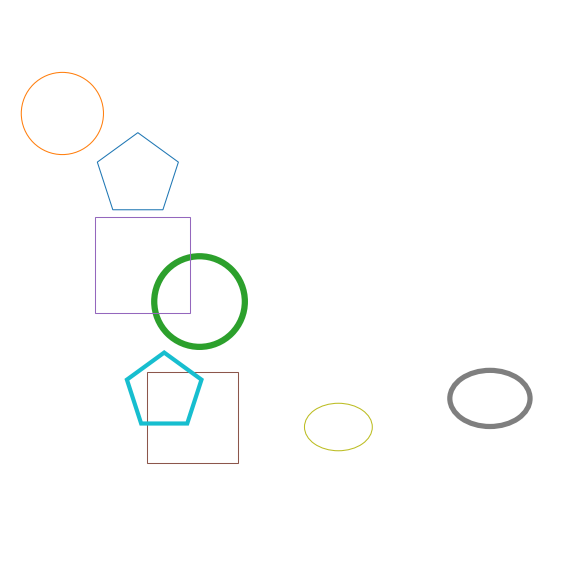[{"shape": "pentagon", "thickness": 0.5, "radius": 0.37, "center": [0.239, 0.696]}, {"shape": "circle", "thickness": 0.5, "radius": 0.36, "center": [0.108, 0.803]}, {"shape": "circle", "thickness": 3, "radius": 0.39, "center": [0.346, 0.477]}, {"shape": "square", "thickness": 0.5, "radius": 0.41, "center": [0.246, 0.54]}, {"shape": "square", "thickness": 0.5, "radius": 0.39, "center": [0.334, 0.276]}, {"shape": "oval", "thickness": 2.5, "radius": 0.35, "center": [0.848, 0.309]}, {"shape": "oval", "thickness": 0.5, "radius": 0.29, "center": [0.586, 0.26]}, {"shape": "pentagon", "thickness": 2, "radius": 0.34, "center": [0.284, 0.321]}]